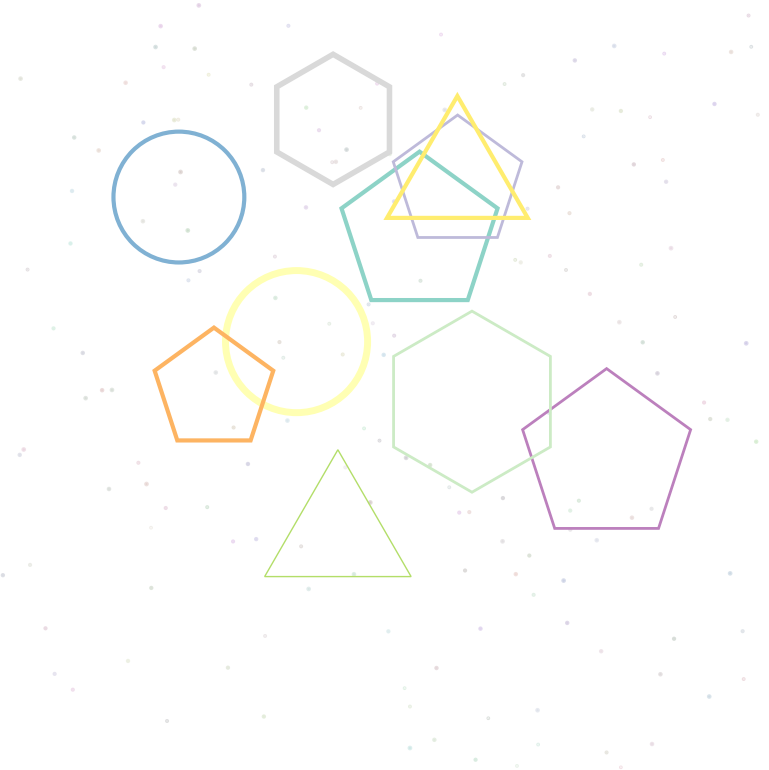[{"shape": "pentagon", "thickness": 1.5, "radius": 0.53, "center": [0.545, 0.696]}, {"shape": "circle", "thickness": 2.5, "radius": 0.46, "center": [0.385, 0.556]}, {"shape": "pentagon", "thickness": 1, "radius": 0.44, "center": [0.594, 0.763]}, {"shape": "circle", "thickness": 1.5, "radius": 0.42, "center": [0.232, 0.744]}, {"shape": "pentagon", "thickness": 1.5, "radius": 0.4, "center": [0.278, 0.494]}, {"shape": "triangle", "thickness": 0.5, "radius": 0.55, "center": [0.439, 0.306]}, {"shape": "hexagon", "thickness": 2, "radius": 0.42, "center": [0.433, 0.845]}, {"shape": "pentagon", "thickness": 1, "radius": 0.57, "center": [0.788, 0.407]}, {"shape": "hexagon", "thickness": 1, "radius": 0.59, "center": [0.613, 0.478]}, {"shape": "triangle", "thickness": 1.5, "radius": 0.53, "center": [0.594, 0.77]}]